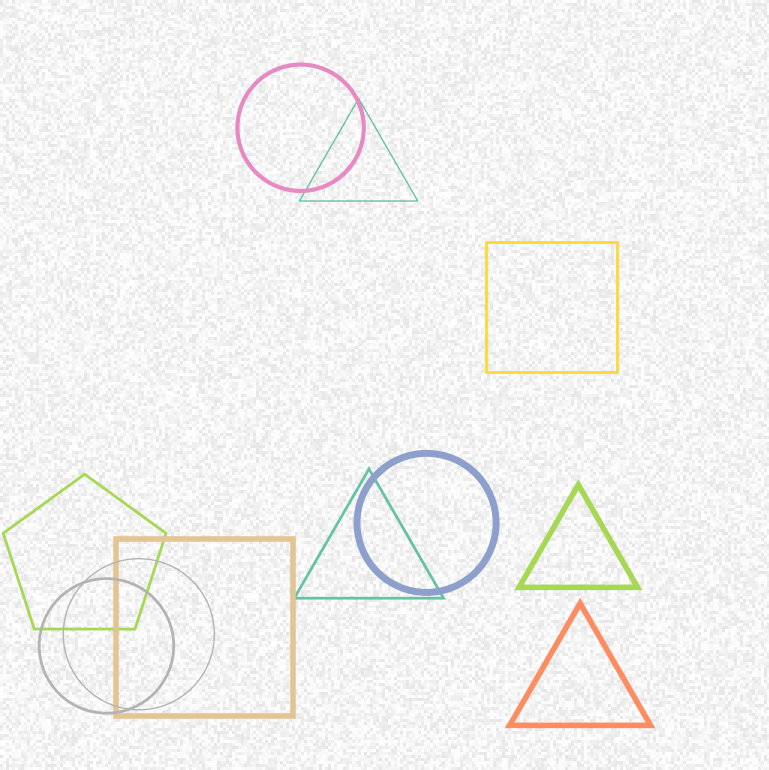[{"shape": "triangle", "thickness": 0.5, "radius": 0.44, "center": [0.466, 0.783]}, {"shape": "triangle", "thickness": 1, "radius": 0.56, "center": [0.479, 0.279]}, {"shape": "triangle", "thickness": 2, "radius": 0.53, "center": [0.753, 0.111]}, {"shape": "circle", "thickness": 2.5, "radius": 0.45, "center": [0.554, 0.321]}, {"shape": "circle", "thickness": 1.5, "radius": 0.41, "center": [0.39, 0.834]}, {"shape": "pentagon", "thickness": 1, "radius": 0.56, "center": [0.11, 0.273]}, {"shape": "triangle", "thickness": 2, "radius": 0.44, "center": [0.751, 0.282]}, {"shape": "square", "thickness": 1, "radius": 0.42, "center": [0.716, 0.601]}, {"shape": "square", "thickness": 2, "radius": 0.58, "center": [0.265, 0.185]}, {"shape": "circle", "thickness": 1, "radius": 0.44, "center": [0.138, 0.161]}, {"shape": "circle", "thickness": 0.5, "radius": 0.49, "center": [0.18, 0.176]}]